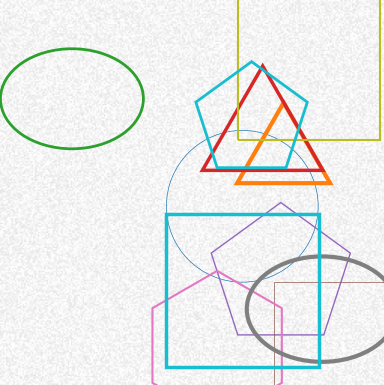[{"shape": "circle", "thickness": 0.5, "radius": 0.99, "center": [0.629, 0.464]}, {"shape": "triangle", "thickness": 3, "radius": 0.7, "center": [0.737, 0.594]}, {"shape": "oval", "thickness": 2, "radius": 0.93, "center": [0.187, 0.743]}, {"shape": "triangle", "thickness": 2.5, "radius": 0.9, "center": [0.682, 0.648]}, {"shape": "pentagon", "thickness": 1, "radius": 0.95, "center": [0.729, 0.284]}, {"shape": "square", "thickness": 0.5, "radius": 0.76, "center": [0.864, 0.116]}, {"shape": "hexagon", "thickness": 1.5, "radius": 0.97, "center": [0.564, 0.103]}, {"shape": "oval", "thickness": 3, "radius": 0.98, "center": [0.837, 0.197]}, {"shape": "square", "thickness": 1.5, "radius": 0.92, "center": [0.802, 0.82]}, {"shape": "square", "thickness": 2.5, "radius": 0.99, "center": [0.63, 0.246]}, {"shape": "pentagon", "thickness": 2, "radius": 0.76, "center": [0.653, 0.688]}]